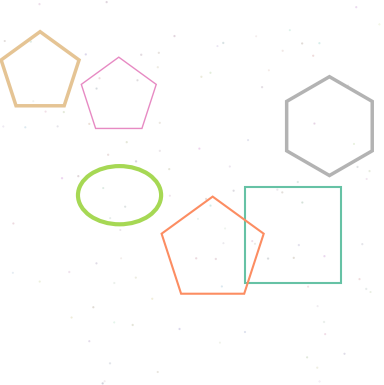[{"shape": "square", "thickness": 1.5, "radius": 0.62, "center": [0.762, 0.39]}, {"shape": "pentagon", "thickness": 1.5, "radius": 0.7, "center": [0.552, 0.35]}, {"shape": "pentagon", "thickness": 1, "radius": 0.51, "center": [0.309, 0.749]}, {"shape": "oval", "thickness": 3, "radius": 0.54, "center": [0.31, 0.493]}, {"shape": "pentagon", "thickness": 2.5, "radius": 0.53, "center": [0.104, 0.811]}, {"shape": "hexagon", "thickness": 2.5, "radius": 0.64, "center": [0.856, 0.672]}]